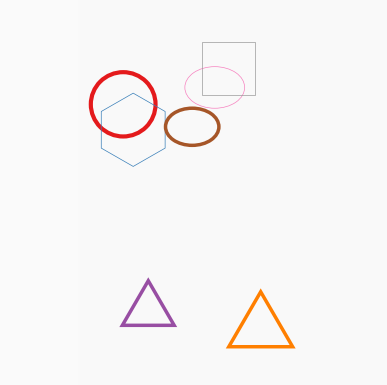[{"shape": "circle", "thickness": 3, "radius": 0.42, "center": [0.318, 0.729]}, {"shape": "hexagon", "thickness": 0.5, "radius": 0.48, "center": [0.344, 0.663]}, {"shape": "triangle", "thickness": 2.5, "radius": 0.39, "center": [0.383, 0.194]}, {"shape": "triangle", "thickness": 2.5, "radius": 0.48, "center": [0.673, 0.147]}, {"shape": "oval", "thickness": 2.5, "radius": 0.34, "center": [0.496, 0.671]}, {"shape": "oval", "thickness": 0.5, "radius": 0.39, "center": [0.554, 0.773]}, {"shape": "square", "thickness": 0.5, "radius": 0.35, "center": [0.59, 0.822]}]